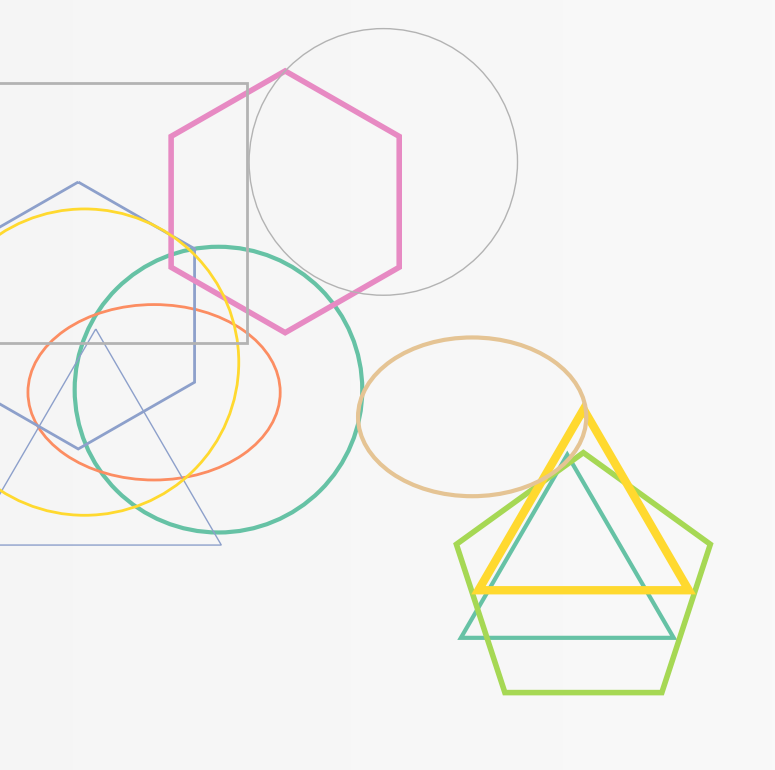[{"shape": "triangle", "thickness": 1.5, "radius": 0.79, "center": [0.732, 0.251]}, {"shape": "circle", "thickness": 1.5, "radius": 0.93, "center": [0.282, 0.494]}, {"shape": "oval", "thickness": 1, "radius": 0.81, "center": [0.199, 0.491]}, {"shape": "triangle", "thickness": 0.5, "radius": 0.94, "center": [0.124, 0.386]}, {"shape": "hexagon", "thickness": 1, "radius": 0.87, "center": [0.101, 0.59]}, {"shape": "hexagon", "thickness": 2, "radius": 0.85, "center": [0.368, 0.738]}, {"shape": "pentagon", "thickness": 2, "radius": 0.86, "center": [0.753, 0.24]}, {"shape": "triangle", "thickness": 3, "radius": 0.78, "center": [0.753, 0.312]}, {"shape": "circle", "thickness": 1, "radius": 0.99, "center": [0.109, 0.53]}, {"shape": "oval", "thickness": 1.5, "radius": 0.74, "center": [0.609, 0.459]}, {"shape": "circle", "thickness": 0.5, "radius": 0.87, "center": [0.495, 0.79]}, {"shape": "square", "thickness": 1, "radius": 0.84, "center": [0.15, 0.724]}]